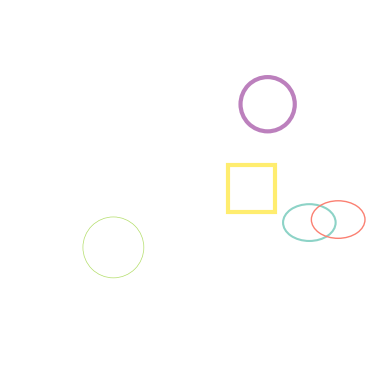[{"shape": "oval", "thickness": 1.5, "radius": 0.34, "center": [0.803, 0.422]}, {"shape": "oval", "thickness": 1, "radius": 0.35, "center": [0.878, 0.43]}, {"shape": "circle", "thickness": 0.5, "radius": 0.4, "center": [0.294, 0.357]}, {"shape": "circle", "thickness": 3, "radius": 0.35, "center": [0.695, 0.729]}, {"shape": "square", "thickness": 3, "radius": 0.3, "center": [0.653, 0.51]}]